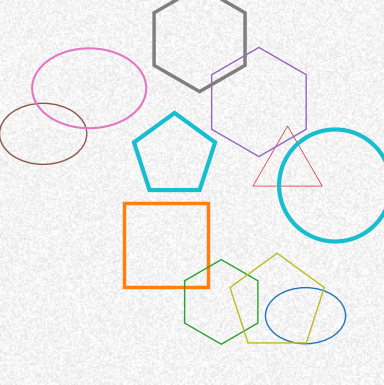[{"shape": "oval", "thickness": 1, "radius": 0.52, "center": [0.794, 0.18]}, {"shape": "square", "thickness": 2.5, "radius": 0.55, "center": [0.432, 0.364]}, {"shape": "hexagon", "thickness": 1, "radius": 0.55, "center": [0.575, 0.216]}, {"shape": "triangle", "thickness": 0.5, "radius": 0.52, "center": [0.747, 0.569]}, {"shape": "hexagon", "thickness": 1, "radius": 0.71, "center": [0.673, 0.735]}, {"shape": "oval", "thickness": 1, "radius": 0.57, "center": [0.112, 0.652]}, {"shape": "oval", "thickness": 1.5, "radius": 0.74, "center": [0.232, 0.771]}, {"shape": "hexagon", "thickness": 2.5, "radius": 0.68, "center": [0.518, 0.898]}, {"shape": "pentagon", "thickness": 1, "radius": 0.64, "center": [0.72, 0.213]}, {"shape": "circle", "thickness": 3, "radius": 0.73, "center": [0.87, 0.518]}, {"shape": "pentagon", "thickness": 3, "radius": 0.55, "center": [0.453, 0.596]}]